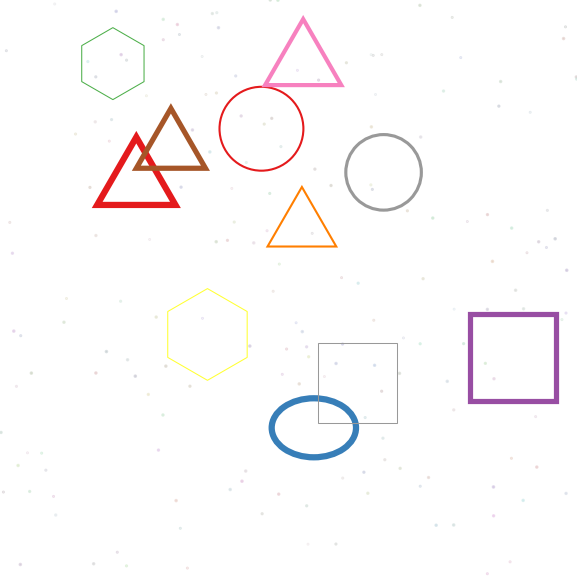[{"shape": "triangle", "thickness": 3, "radius": 0.39, "center": [0.236, 0.683]}, {"shape": "circle", "thickness": 1, "radius": 0.36, "center": [0.453, 0.776]}, {"shape": "oval", "thickness": 3, "radius": 0.37, "center": [0.543, 0.258]}, {"shape": "hexagon", "thickness": 0.5, "radius": 0.31, "center": [0.195, 0.889]}, {"shape": "square", "thickness": 2.5, "radius": 0.38, "center": [0.889, 0.38]}, {"shape": "triangle", "thickness": 1, "radius": 0.34, "center": [0.523, 0.607]}, {"shape": "hexagon", "thickness": 0.5, "radius": 0.4, "center": [0.359, 0.42]}, {"shape": "triangle", "thickness": 2.5, "radius": 0.35, "center": [0.296, 0.742]}, {"shape": "triangle", "thickness": 2, "radius": 0.38, "center": [0.525, 0.89]}, {"shape": "circle", "thickness": 1.5, "radius": 0.33, "center": [0.664, 0.701]}, {"shape": "square", "thickness": 0.5, "radius": 0.34, "center": [0.619, 0.336]}]